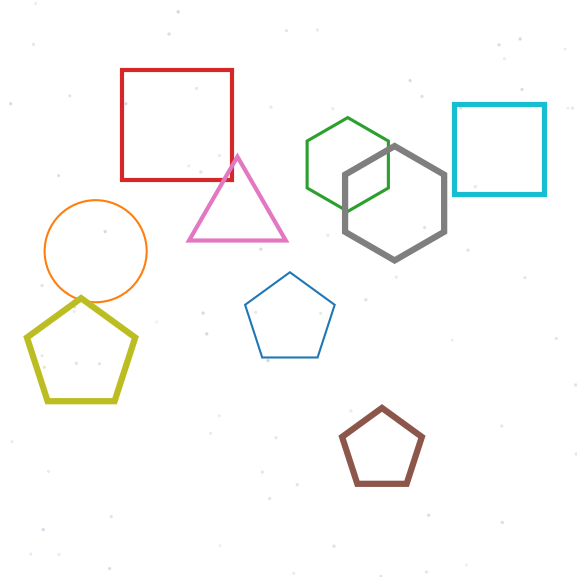[{"shape": "pentagon", "thickness": 1, "radius": 0.41, "center": [0.502, 0.446]}, {"shape": "circle", "thickness": 1, "radius": 0.44, "center": [0.166, 0.564]}, {"shape": "hexagon", "thickness": 1.5, "radius": 0.41, "center": [0.602, 0.714]}, {"shape": "square", "thickness": 2, "radius": 0.48, "center": [0.307, 0.783]}, {"shape": "pentagon", "thickness": 3, "radius": 0.36, "center": [0.661, 0.22]}, {"shape": "triangle", "thickness": 2, "radius": 0.48, "center": [0.411, 0.631]}, {"shape": "hexagon", "thickness": 3, "radius": 0.5, "center": [0.683, 0.647]}, {"shape": "pentagon", "thickness": 3, "radius": 0.49, "center": [0.14, 0.384]}, {"shape": "square", "thickness": 2.5, "radius": 0.39, "center": [0.864, 0.741]}]